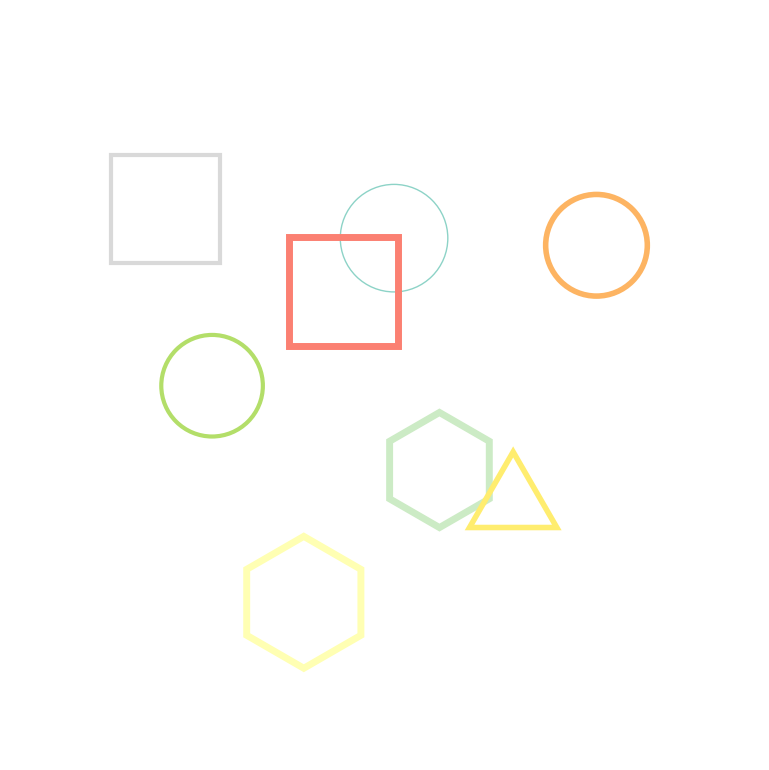[{"shape": "circle", "thickness": 0.5, "radius": 0.35, "center": [0.512, 0.691]}, {"shape": "hexagon", "thickness": 2.5, "radius": 0.43, "center": [0.395, 0.218]}, {"shape": "square", "thickness": 2.5, "radius": 0.35, "center": [0.447, 0.621]}, {"shape": "circle", "thickness": 2, "radius": 0.33, "center": [0.775, 0.681]}, {"shape": "circle", "thickness": 1.5, "radius": 0.33, "center": [0.275, 0.499]}, {"shape": "square", "thickness": 1.5, "radius": 0.35, "center": [0.215, 0.729]}, {"shape": "hexagon", "thickness": 2.5, "radius": 0.37, "center": [0.571, 0.39]}, {"shape": "triangle", "thickness": 2, "radius": 0.33, "center": [0.666, 0.348]}]